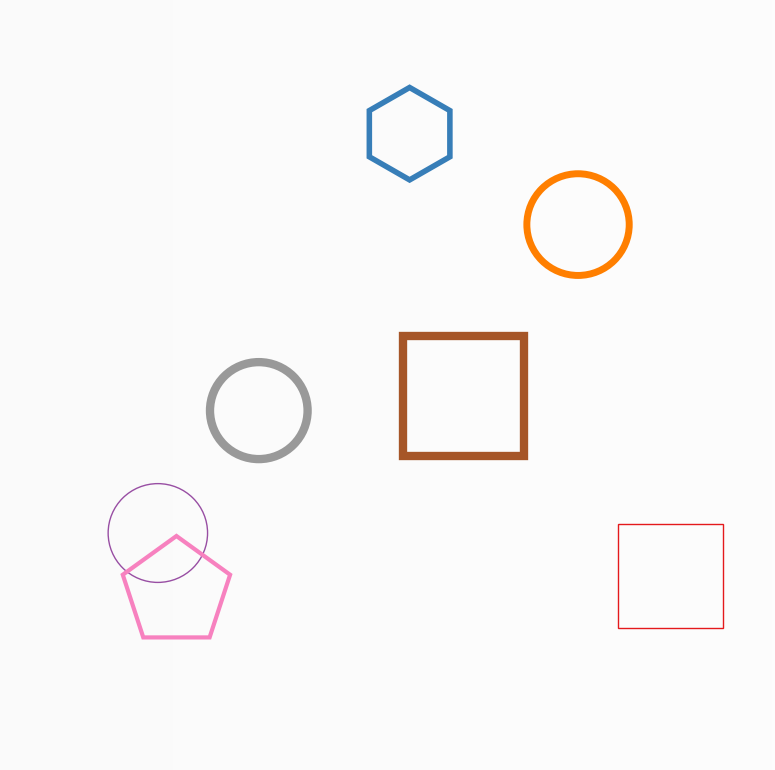[{"shape": "square", "thickness": 0.5, "radius": 0.34, "center": [0.865, 0.252]}, {"shape": "hexagon", "thickness": 2, "radius": 0.3, "center": [0.529, 0.826]}, {"shape": "circle", "thickness": 0.5, "radius": 0.32, "center": [0.204, 0.308]}, {"shape": "circle", "thickness": 2.5, "radius": 0.33, "center": [0.746, 0.708]}, {"shape": "square", "thickness": 3, "radius": 0.39, "center": [0.598, 0.486]}, {"shape": "pentagon", "thickness": 1.5, "radius": 0.36, "center": [0.228, 0.231]}, {"shape": "circle", "thickness": 3, "radius": 0.31, "center": [0.334, 0.467]}]